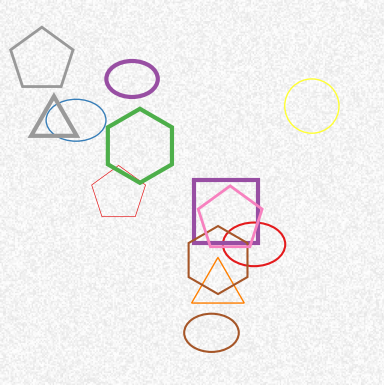[{"shape": "pentagon", "thickness": 0.5, "radius": 0.37, "center": [0.308, 0.497]}, {"shape": "oval", "thickness": 1.5, "radius": 0.4, "center": [0.66, 0.365]}, {"shape": "oval", "thickness": 1, "radius": 0.39, "center": [0.198, 0.688]}, {"shape": "hexagon", "thickness": 3, "radius": 0.48, "center": [0.363, 0.621]}, {"shape": "square", "thickness": 3, "radius": 0.41, "center": [0.587, 0.451]}, {"shape": "oval", "thickness": 3, "radius": 0.33, "center": [0.343, 0.795]}, {"shape": "triangle", "thickness": 1, "radius": 0.4, "center": [0.566, 0.252]}, {"shape": "circle", "thickness": 1, "radius": 0.35, "center": [0.81, 0.724]}, {"shape": "hexagon", "thickness": 1.5, "radius": 0.44, "center": [0.566, 0.325]}, {"shape": "oval", "thickness": 1.5, "radius": 0.35, "center": [0.549, 0.136]}, {"shape": "pentagon", "thickness": 2, "radius": 0.44, "center": [0.598, 0.43]}, {"shape": "pentagon", "thickness": 2, "radius": 0.43, "center": [0.109, 0.844]}, {"shape": "triangle", "thickness": 3, "radius": 0.34, "center": [0.14, 0.681]}]